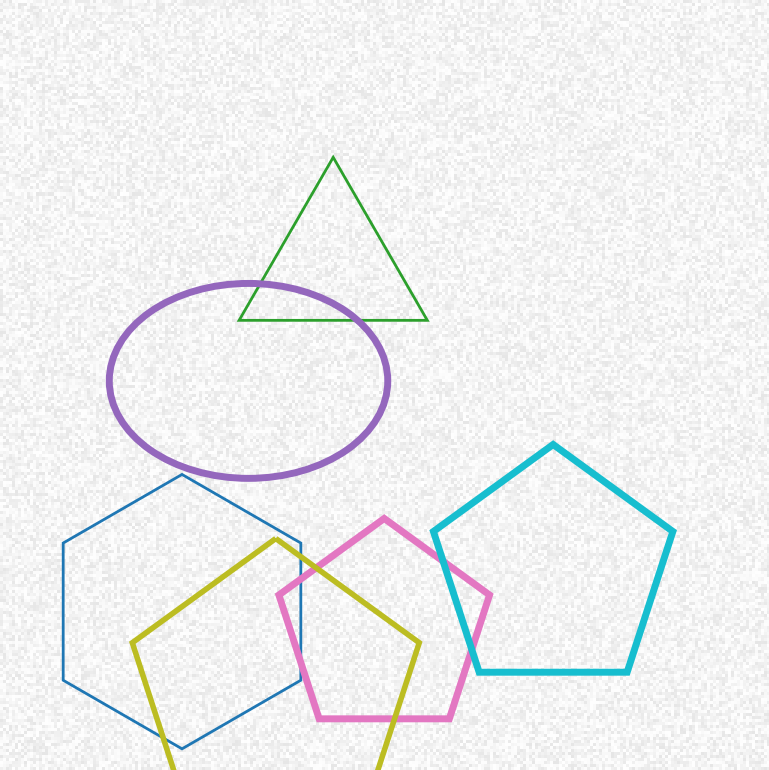[{"shape": "hexagon", "thickness": 1, "radius": 0.89, "center": [0.236, 0.206]}, {"shape": "triangle", "thickness": 1, "radius": 0.71, "center": [0.433, 0.655]}, {"shape": "oval", "thickness": 2.5, "radius": 0.9, "center": [0.323, 0.505]}, {"shape": "pentagon", "thickness": 2.5, "radius": 0.72, "center": [0.499, 0.183]}, {"shape": "pentagon", "thickness": 2, "radius": 0.98, "center": [0.358, 0.105]}, {"shape": "pentagon", "thickness": 2.5, "radius": 0.82, "center": [0.718, 0.259]}]